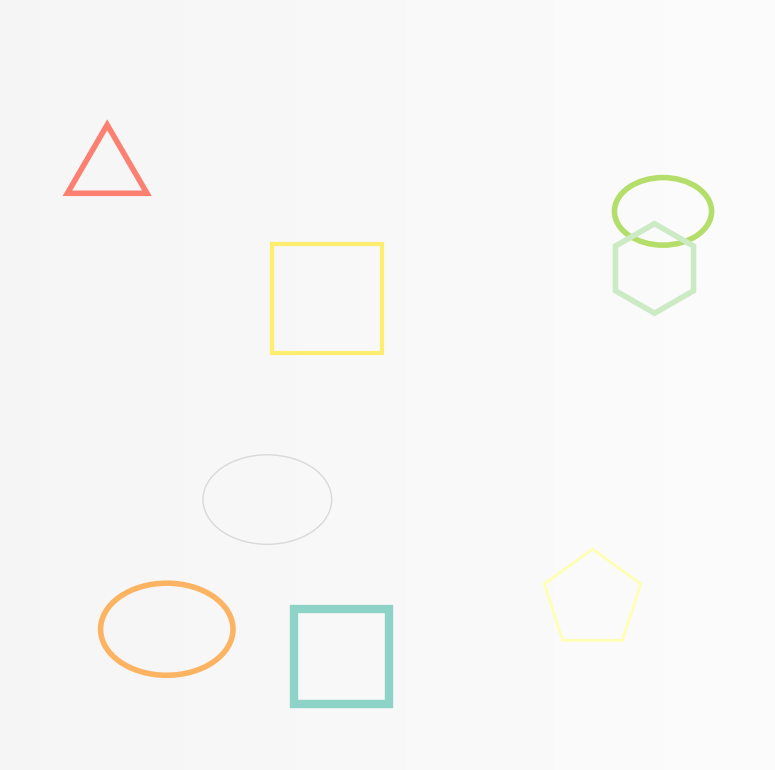[{"shape": "square", "thickness": 3, "radius": 0.31, "center": [0.441, 0.147]}, {"shape": "pentagon", "thickness": 1, "radius": 0.33, "center": [0.765, 0.221]}, {"shape": "triangle", "thickness": 2, "radius": 0.3, "center": [0.138, 0.779]}, {"shape": "oval", "thickness": 2, "radius": 0.43, "center": [0.215, 0.183]}, {"shape": "oval", "thickness": 2, "radius": 0.31, "center": [0.856, 0.726]}, {"shape": "oval", "thickness": 0.5, "radius": 0.42, "center": [0.345, 0.351]}, {"shape": "hexagon", "thickness": 2, "radius": 0.29, "center": [0.845, 0.651]}, {"shape": "square", "thickness": 1.5, "radius": 0.35, "center": [0.422, 0.612]}]